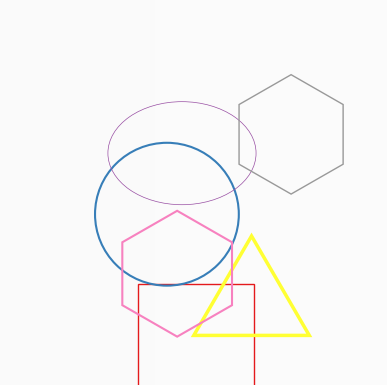[{"shape": "square", "thickness": 1, "radius": 0.74, "center": [0.506, 0.113]}, {"shape": "circle", "thickness": 1.5, "radius": 0.93, "center": [0.431, 0.444]}, {"shape": "oval", "thickness": 0.5, "radius": 0.96, "center": [0.47, 0.602]}, {"shape": "triangle", "thickness": 2.5, "radius": 0.86, "center": [0.649, 0.215]}, {"shape": "hexagon", "thickness": 1.5, "radius": 0.82, "center": [0.457, 0.289]}, {"shape": "hexagon", "thickness": 1, "radius": 0.78, "center": [0.751, 0.651]}]